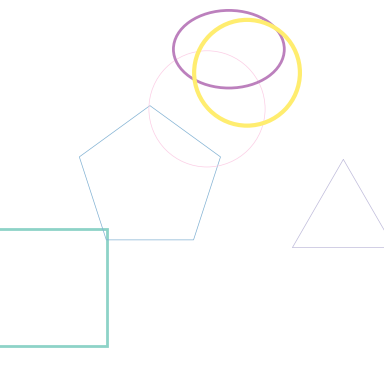[{"shape": "square", "thickness": 2, "radius": 0.76, "center": [0.125, 0.254]}, {"shape": "triangle", "thickness": 0.5, "radius": 0.76, "center": [0.892, 0.433]}, {"shape": "pentagon", "thickness": 0.5, "radius": 0.96, "center": [0.389, 0.533]}, {"shape": "circle", "thickness": 0.5, "radius": 0.75, "center": [0.538, 0.717]}, {"shape": "oval", "thickness": 2, "radius": 0.72, "center": [0.594, 0.872]}, {"shape": "circle", "thickness": 3, "radius": 0.69, "center": [0.642, 0.811]}]